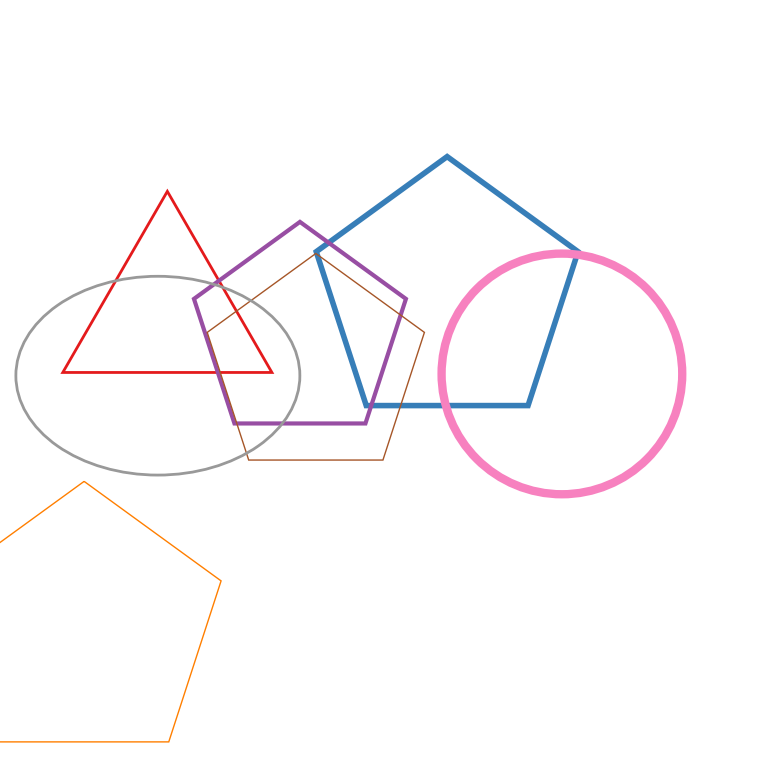[{"shape": "triangle", "thickness": 1, "radius": 0.78, "center": [0.217, 0.595]}, {"shape": "pentagon", "thickness": 2, "radius": 0.89, "center": [0.581, 0.618]}, {"shape": "pentagon", "thickness": 1.5, "radius": 0.72, "center": [0.39, 0.567]}, {"shape": "pentagon", "thickness": 0.5, "radius": 0.94, "center": [0.109, 0.188]}, {"shape": "pentagon", "thickness": 0.5, "radius": 0.74, "center": [0.41, 0.523]}, {"shape": "circle", "thickness": 3, "radius": 0.78, "center": [0.73, 0.514]}, {"shape": "oval", "thickness": 1, "radius": 0.92, "center": [0.205, 0.512]}]